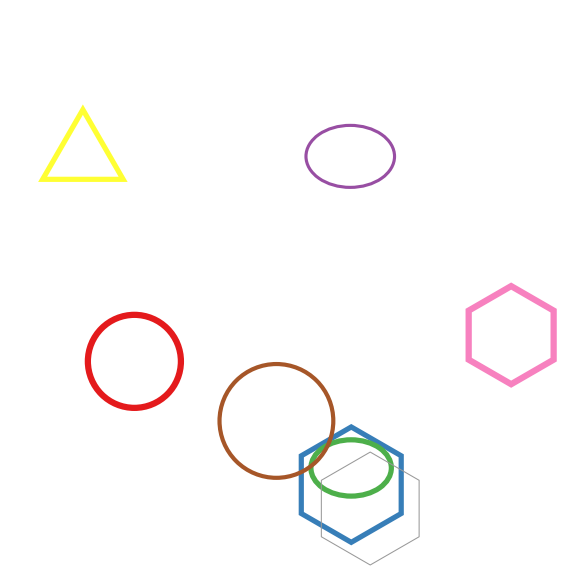[{"shape": "circle", "thickness": 3, "radius": 0.4, "center": [0.233, 0.373]}, {"shape": "hexagon", "thickness": 2.5, "radius": 0.5, "center": [0.608, 0.16]}, {"shape": "oval", "thickness": 2.5, "radius": 0.35, "center": [0.608, 0.189]}, {"shape": "oval", "thickness": 1.5, "radius": 0.38, "center": [0.607, 0.728]}, {"shape": "triangle", "thickness": 2.5, "radius": 0.4, "center": [0.144, 0.729]}, {"shape": "circle", "thickness": 2, "radius": 0.49, "center": [0.479, 0.27]}, {"shape": "hexagon", "thickness": 3, "radius": 0.42, "center": [0.885, 0.419]}, {"shape": "hexagon", "thickness": 0.5, "radius": 0.49, "center": [0.641, 0.119]}]